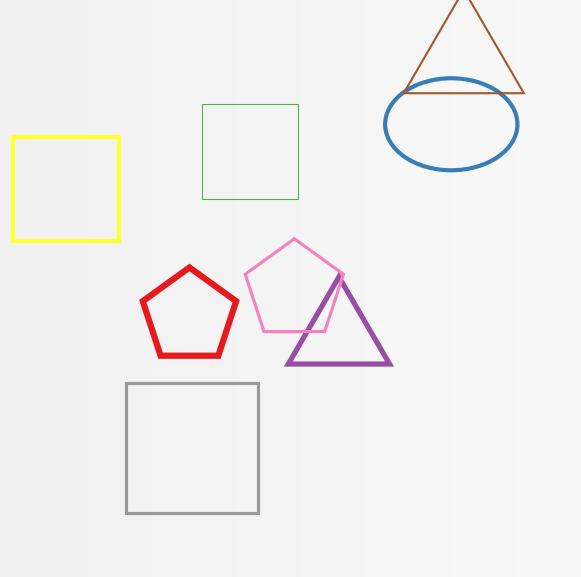[{"shape": "pentagon", "thickness": 3, "radius": 0.42, "center": [0.326, 0.452]}, {"shape": "oval", "thickness": 2, "radius": 0.57, "center": [0.776, 0.784]}, {"shape": "square", "thickness": 0.5, "radius": 0.41, "center": [0.43, 0.736]}, {"shape": "triangle", "thickness": 2.5, "radius": 0.5, "center": [0.583, 0.419]}, {"shape": "square", "thickness": 2, "radius": 0.45, "center": [0.114, 0.672]}, {"shape": "triangle", "thickness": 1, "radius": 0.6, "center": [0.798, 0.897]}, {"shape": "pentagon", "thickness": 1.5, "radius": 0.44, "center": [0.506, 0.497]}, {"shape": "square", "thickness": 1.5, "radius": 0.56, "center": [0.33, 0.223]}]